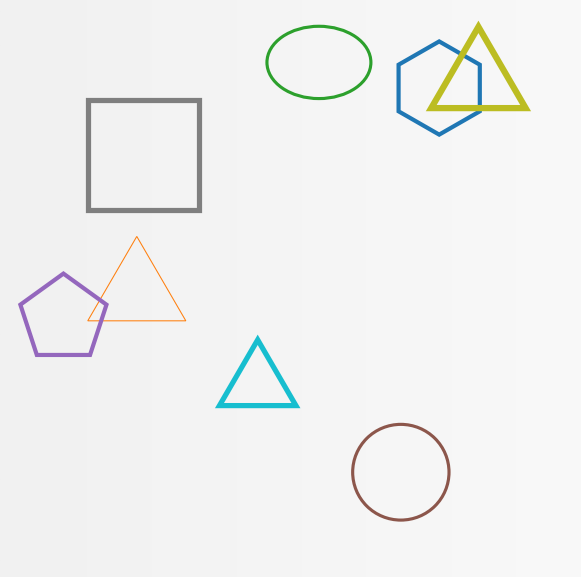[{"shape": "hexagon", "thickness": 2, "radius": 0.4, "center": [0.756, 0.847]}, {"shape": "triangle", "thickness": 0.5, "radius": 0.49, "center": [0.235, 0.492]}, {"shape": "oval", "thickness": 1.5, "radius": 0.45, "center": [0.549, 0.891]}, {"shape": "pentagon", "thickness": 2, "radius": 0.39, "center": [0.109, 0.447]}, {"shape": "circle", "thickness": 1.5, "radius": 0.41, "center": [0.69, 0.181]}, {"shape": "square", "thickness": 2.5, "radius": 0.48, "center": [0.247, 0.731]}, {"shape": "triangle", "thickness": 3, "radius": 0.47, "center": [0.823, 0.859]}, {"shape": "triangle", "thickness": 2.5, "radius": 0.38, "center": [0.443, 0.335]}]